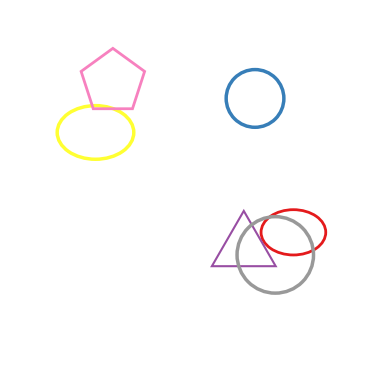[{"shape": "oval", "thickness": 2, "radius": 0.42, "center": [0.762, 0.397]}, {"shape": "circle", "thickness": 2.5, "radius": 0.37, "center": [0.662, 0.744]}, {"shape": "triangle", "thickness": 1.5, "radius": 0.48, "center": [0.633, 0.356]}, {"shape": "oval", "thickness": 2.5, "radius": 0.5, "center": [0.248, 0.656]}, {"shape": "pentagon", "thickness": 2, "radius": 0.43, "center": [0.293, 0.788]}, {"shape": "circle", "thickness": 2.5, "radius": 0.5, "center": [0.715, 0.338]}]